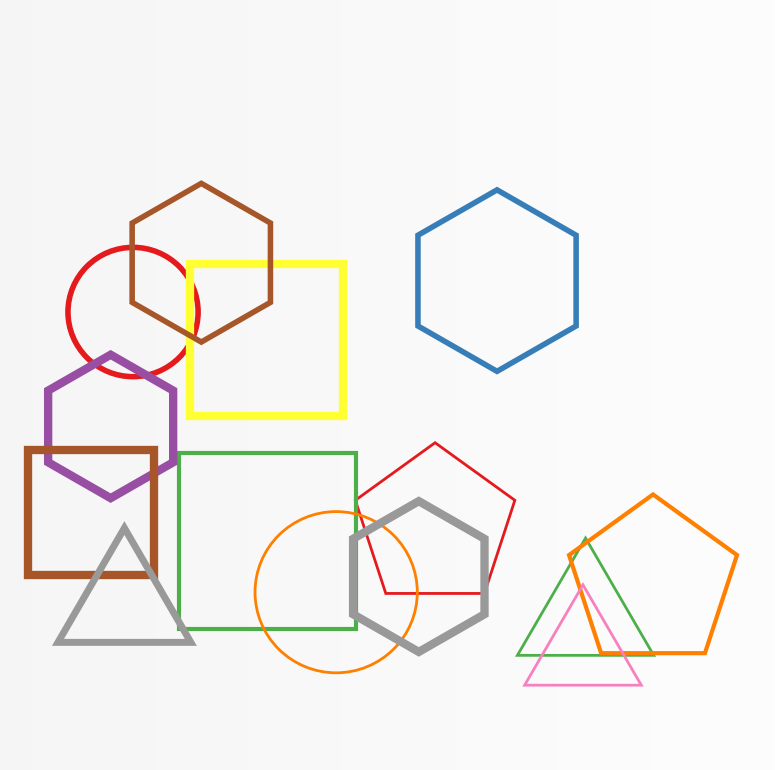[{"shape": "pentagon", "thickness": 1, "radius": 0.54, "center": [0.561, 0.317]}, {"shape": "circle", "thickness": 2, "radius": 0.42, "center": [0.172, 0.595]}, {"shape": "hexagon", "thickness": 2, "radius": 0.59, "center": [0.641, 0.636]}, {"shape": "triangle", "thickness": 1, "radius": 0.51, "center": [0.756, 0.2]}, {"shape": "square", "thickness": 1.5, "radius": 0.57, "center": [0.345, 0.298]}, {"shape": "hexagon", "thickness": 3, "radius": 0.47, "center": [0.143, 0.446]}, {"shape": "circle", "thickness": 1, "radius": 0.52, "center": [0.434, 0.231]}, {"shape": "pentagon", "thickness": 1.5, "radius": 0.57, "center": [0.843, 0.244]}, {"shape": "square", "thickness": 3, "radius": 0.49, "center": [0.343, 0.558]}, {"shape": "hexagon", "thickness": 2, "radius": 0.52, "center": [0.26, 0.659]}, {"shape": "square", "thickness": 3, "radius": 0.41, "center": [0.117, 0.334]}, {"shape": "triangle", "thickness": 1, "radius": 0.43, "center": [0.752, 0.154]}, {"shape": "triangle", "thickness": 2.5, "radius": 0.49, "center": [0.161, 0.215]}, {"shape": "hexagon", "thickness": 3, "radius": 0.49, "center": [0.54, 0.251]}]